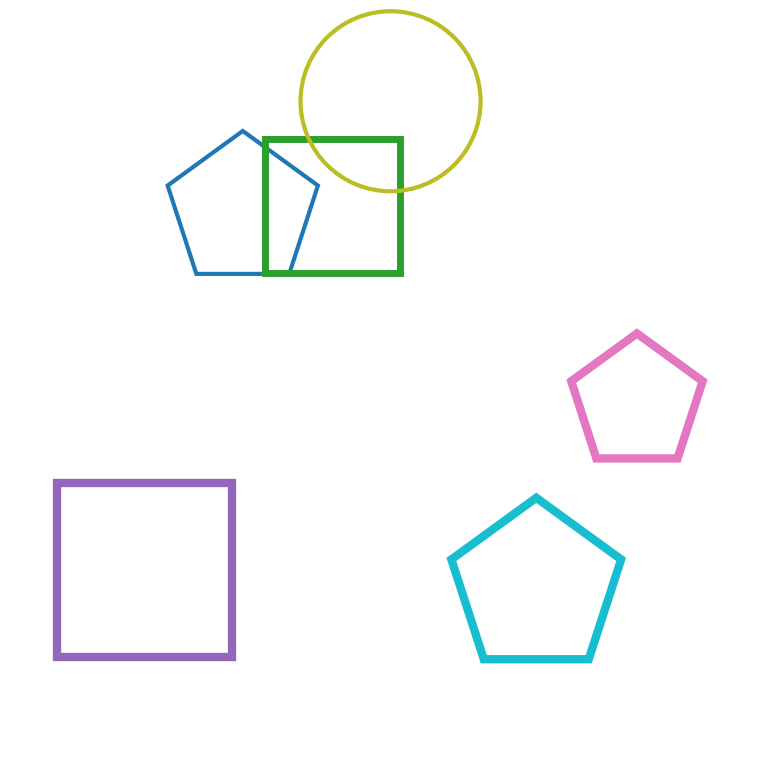[{"shape": "pentagon", "thickness": 1.5, "radius": 0.51, "center": [0.315, 0.727]}, {"shape": "square", "thickness": 2.5, "radius": 0.44, "center": [0.432, 0.732]}, {"shape": "square", "thickness": 3, "radius": 0.57, "center": [0.188, 0.26]}, {"shape": "pentagon", "thickness": 3, "radius": 0.45, "center": [0.827, 0.477]}, {"shape": "circle", "thickness": 1.5, "radius": 0.58, "center": [0.507, 0.869]}, {"shape": "pentagon", "thickness": 3, "radius": 0.58, "center": [0.696, 0.238]}]